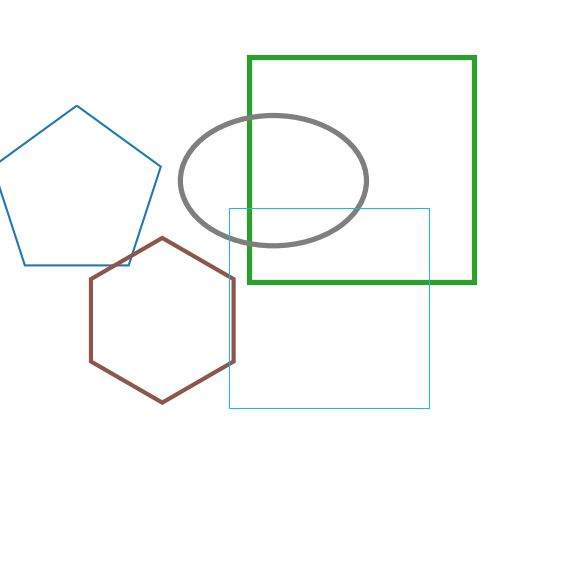[{"shape": "pentagon", "thickness": 1, "radius": 0.76, "center": [0.133, 0.663]}, {"shape": "square", "thickness": 2.5, "radius": 0.97, "center": [0.625, 0.706]}, {"shape": "hexagon", "thickness": 2, "radius": 0.71, "center": [0.281, 0.445]}, {"shape": "oval", "thickness": 2.5, "radius": 0.81, "center": [0.473, 0.686]}, {"shape": "square", "thickness": 0.5, "radius": 0.87, "center": [0.57, 0.466]}]